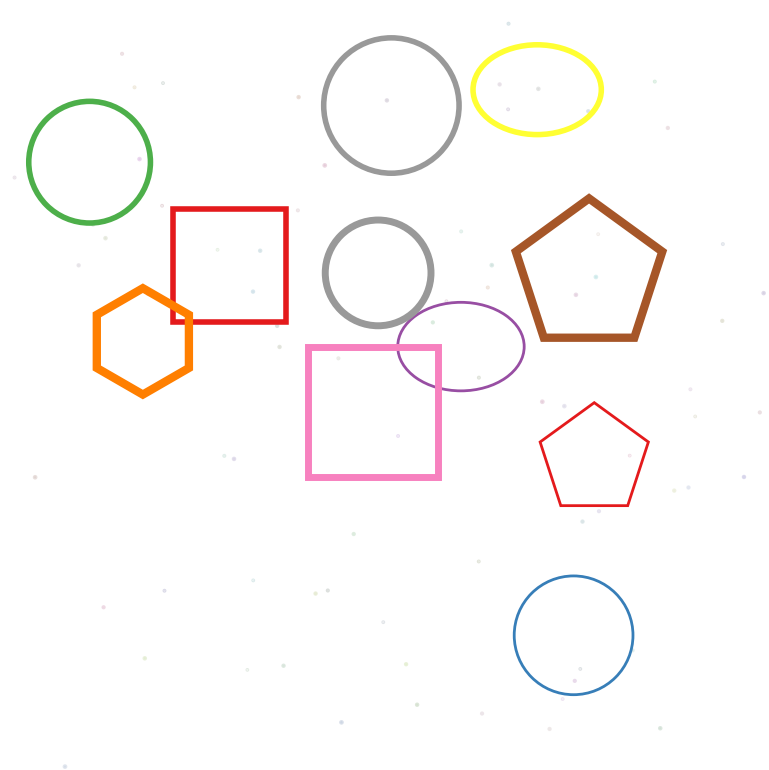[{"shape": "square", "thickness": 2, "radius": 0.37, "center": [0.298, 0.655]}, {"shape": "pentagon", "thickness": 1, "radius": 0.37, "center": [0.772, 0.403]}, {"shape": "circle", "thickness": 1, "radius": 0.39, "center": [0.745, 0.175]}, {"shape": "circle", "thickness": 2, "radius": 0.4, "center": [0.116, 0.789]}, {"shape": "oval", "thickness": 1, "radius": 0.41, "center": [0.599, 0.55]}, {"shape": "hexagon", "thickness": 3, "radius": 0.35, "center": [0.186, 0.557]}, {"shape": "oval", "thickness": 2, "radius": 0.42, "center": [0.698, 0.884]}, {"shape": "pentagon", "thickness": 3, "radius": 0.5, "center": [0.765, 0.642]}, {"shape": "square", "thickness": 2.5, "radius": 0.42, "center": [0.485, 0.465]}, {"shape": "circle", "thickness": 2, "radius": 0.44, "center": [0.508, 0.863]}, {"shape": "circle", "thickness": 2.5, "radius": 0.34, "center": [0.491, 0.646]}]